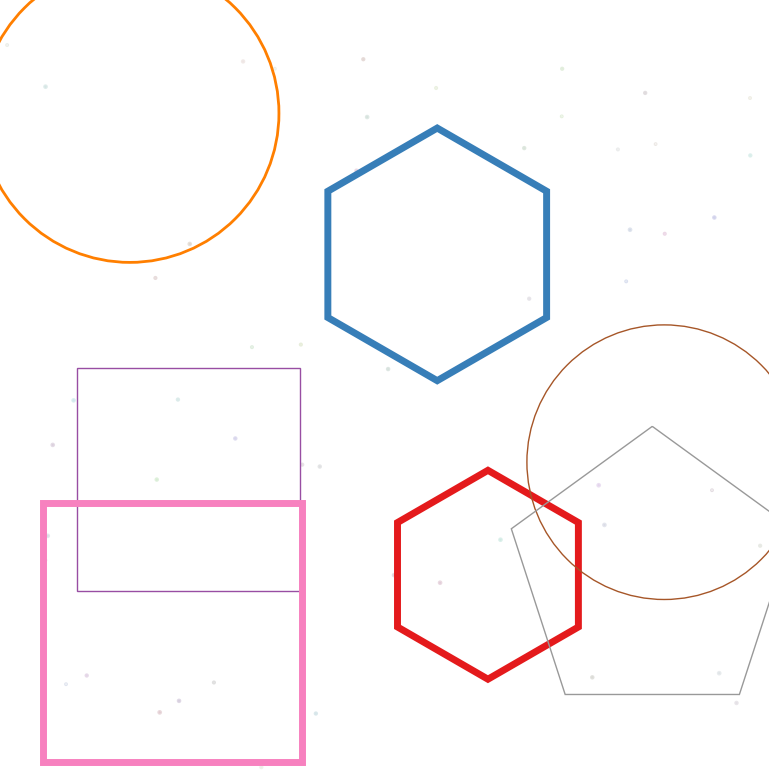[{"shape": "hexagon", "thickness": 2.5, "radius": 0.68, "center": [0.634, 0.254]}, {"shape": "hexagon", "thickness": 2.5, "radius": 0.82, "center": [0.568, 0.67]}, {"shape": "square", "thickness": 0.5, "radius": 0.72, "center": [0.245, 0.377]}, {"shape": "circle", "thickness": 1, "radius": 0.97, "center": [0.169, 0.853]}, {"shape": "circle", "thickness": 0.5, "radius": 0.89, "center": [0.863, 0.4]}, {"shape": "square", "thickness": 2.5, "radius": 0.84, "center": [0.224, 0.179]}, {"shape": "pentagon", "thickness": 0.5, "radius": 0.96, "center": [0.847, 0.254]}]